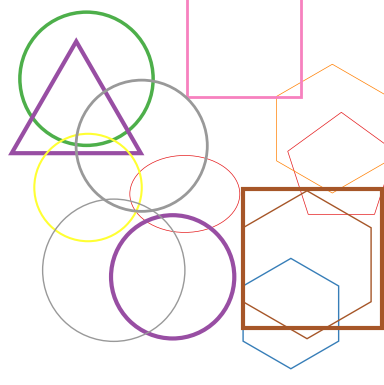[{"shape": "oval", "thickness": 0.5, "radius": 0.71, "center": [0.48, 0.496]}, {"shape": "pentagon", "thickness": 0.5, "radius": 0.73, "center": [0.887, 0.562]}, {"shape": "hexagon", "thickness": 1, "radius": 0.72, "center": [0.755, 0.186]}, {"shape": "circle", "thickness": 2.5, "radius": 0.87, "center": [0.225, 0.795]}, {"shape": "triangle", "thickness": 3, "radius": 0.97, "center": [0.198, 0.699]}, {"shape": "circle", "thickness": 3, "radius": 0.8, "center": [0.448, 0.281]}, {"shape": "hexagon", "thickness": 0.5, "radius": 0.84, "center": [0.863, 0.666]}, {"shape": "circle", "thickness": 1.5, "radius": 0.7, "center": [0.229, 0.513]}, {"shape": "hexagon", "thickness": 1, "radius": 0.96, "center": [0.798, 0.312]}, {"shape": "square", "thickness": 3, "radius": 0.9, "center": [0.812, 0.328]}, {"shape": "square", "thickness": 2, "radius": 0.74, "center": [0.634, 0.895]}, {"shape": "circle", "thickness": 1, "radius": 0.92, "center": [0.295, 0.298]}, {"shape": "circle", "thickness": 2, "radius": 0.85, "center": [0.368, 0.621]}]